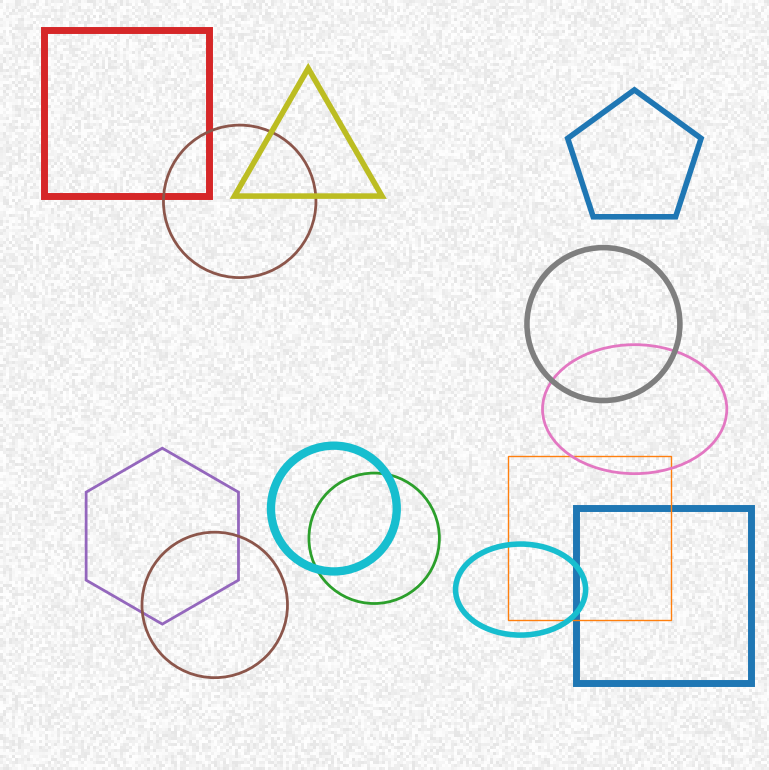[{"shape": "pentagon", "thickness": 2, "radius": 0.46, "center": [0.824, 0.792]}, {"shape": "square", "thickness": 2.5, "radius": 0.57, "center": [0.862, 0.227]}, {"shape": "square", "thickness": 0.5, "radius": 0.53, "center": [0.765, 0.301]}, {"shape": "circle", "thickness": 1, "radius": 0.42, "center": [0.486, 0.301]}, {"shape": "square", "thickness": 2.5, "radius": 0.54, "center": [0.164, 0.853]}, {"shape": "hexagon", "thickness": 1, "radius": 0.57, "center": [0.211, 0.304]}, {"shape": "circle", "thickness": 1, "radius": 0.47, "center": [0.279, 0.214]}, {"shape": "circle", "thickness": 1, "radius": 0.5, "center": [0.311, 0.738]}, {"shape": "oval", "thickness": 1, "radius": 0.6, "center": [0.824, 0.469]}, {"shape": "circle", "thickness": 2, "radius": 0.5, "center": [0.784, 0.579]}, {"shape": "triangle", "thickness": 2, "radius": 0.55, "center": [0.4, 0.801]}, {"shape": "circle", "thickness": 3, "radius": 0.41, "center": [0.434, 0.34]}, {"shape": "oval", "thickness": 2, "radius": 0.42, "center": [0.676, 0.234]}]